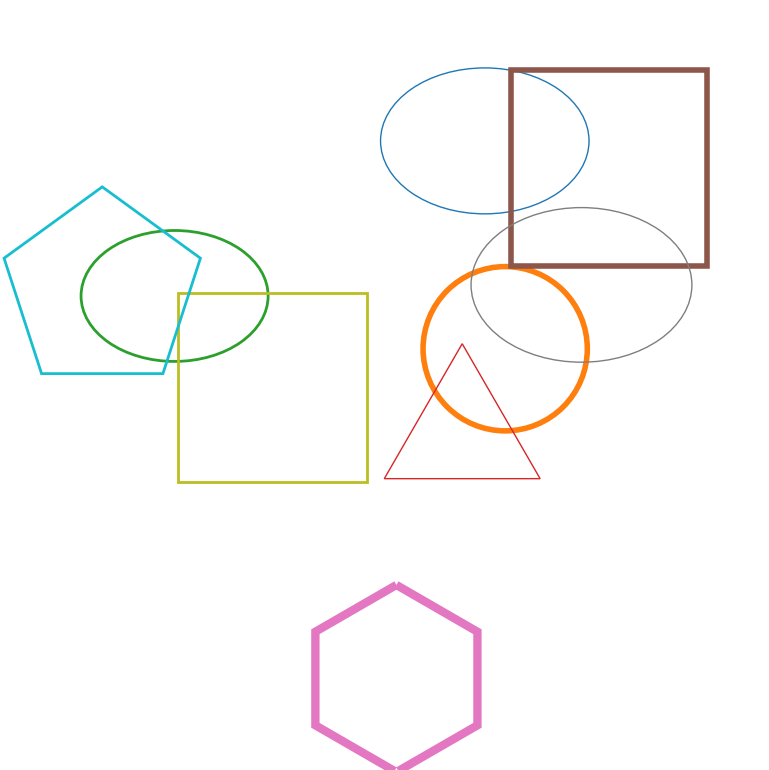[{"shape": "oval", "thickness": 0.5, "radius": 0.68, "center": [0.63, 0.817]}, {"shape": "circle", "thickness": 2, "radius": 0.53, "center": [0.656, 0.547]}, {"shape": "oval", "thickness": 1, "radius": 0.61, "center": [0.227, 0.616]}, {"shape": "triangle", "thickness": 0.5, "radius": 0.58, "center": [0.6, 0.437]}, {"shape": "square", "thickness": 2, "radius": 0.64, "center": [0.791, 0.781]}, {"shape": "hexagon", "thickness": 3, "radius": 0.61, "center": [0.515, 0.119]}, {"shape": "oval", "thickness": 0.5, "radius": 0.72, "center": [0.755, 0.63]}, {"shape": "square", "thickness": 1, "radius": 0.61, "center": [0.354, 0.497]}, {"shape": "pentagon", "thickness": 1, "radius": 0.67, "center": [0.133, 0.623]}]